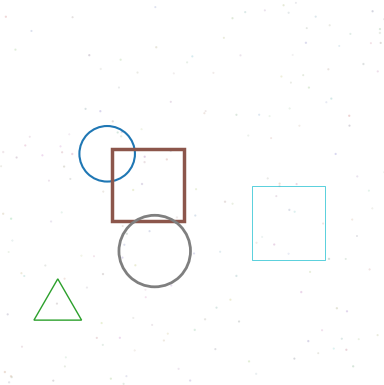[{"shape": "circle", "thickness": 1.5, "radius": 0.36, "center": [0.278, 0.601]}, {"shape": "triangle", "thickness": 1, "radius": 0.36, "center": [0.15, 0.204]}, {"shape": "square", "thickness": 2.5, "radius": 0.47, "center": [0.384, 0.52]}, {"shape": "circle", "thickness": 2, "radius": 0.46, "center": [0.402, 0.348]}, {"shape": "square", "thickness": 0.5, "radius": 0.48, "center": [0.749, 0.422]}]